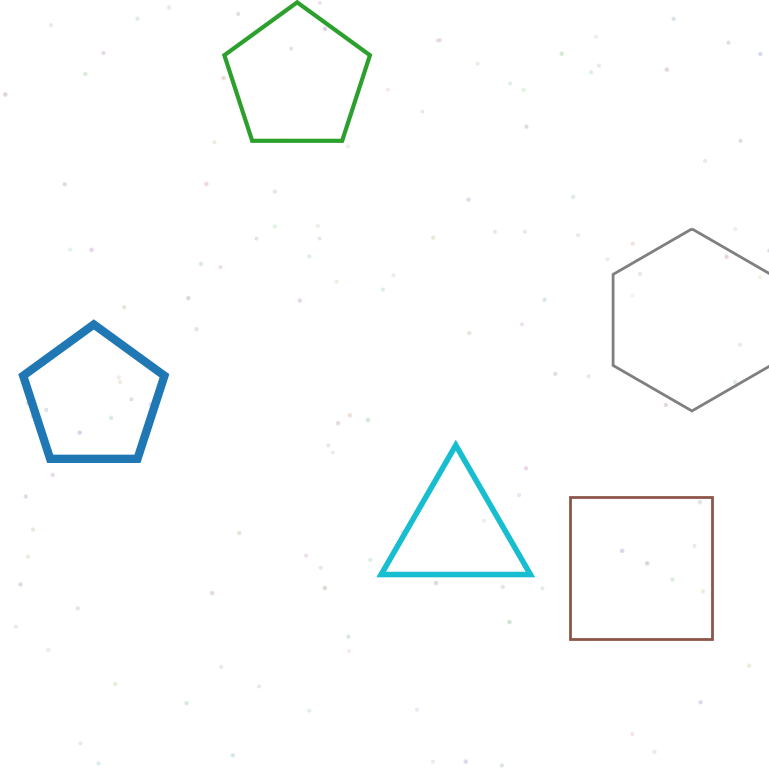[{"shape": "pentagon", "thickness": 3, "radius": 0.48, "center": [0.122, 0.482]}, {"shape": "pentagon", "thickness": 1.5, "radius": 0.5, "center": [0.386, 0.898]}, {"shape": "square", "thickness": 1, "radius": 0.46, "center": [0.833, 0.262]}, {"shape": "hexagon", "thickness": 1, "radius": 0.59, "center": [0.899, 0.585]}, {"shape": "triangle", "thickness": 2, "radius": 0.56, "center": [0.592, 0.31]}]